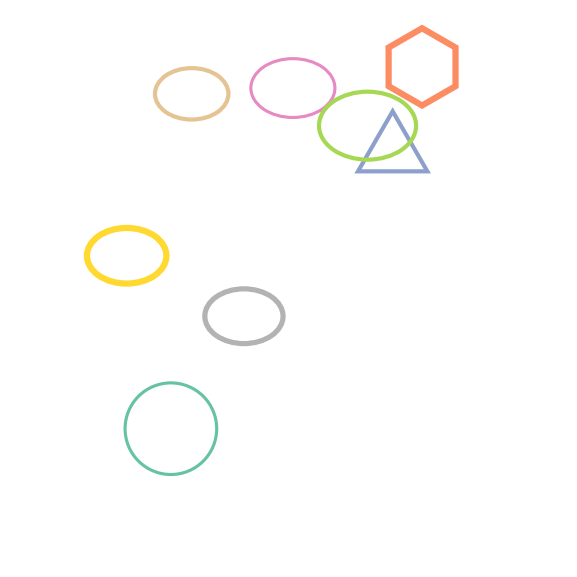[{"shape": "circle", "thickness": 1.5, "radius": 0.4, "center": [0.296, 0.257]}, {"shape": "hexagon", "thickness": 3, "radius": 0.33, "center": [0.731, 0.883]}, {"shape": "triangle", "thickness": 2, "radius": 0.35, "center": [0.68, 0.737]}, {"shape": "oval", "thickness": 1.5, "radius": 0.36, "center": [0.507, 0.847]}, {"shape": "oval", "thickness": 2, "radius": 0.42, "center": [0.636, 0.782]}, {"shape": "oval", "thickness": 3, "radius": 0.34, "center": [0.219, 0.556]}, {"shape": "oval", "thickness": 2, "radius": 0.32, "center": [0.332, 0.837]}, {"shape": "oval", "thickness": 2.5, "radius": 0.34, "center": [0.422, 0.452]}]